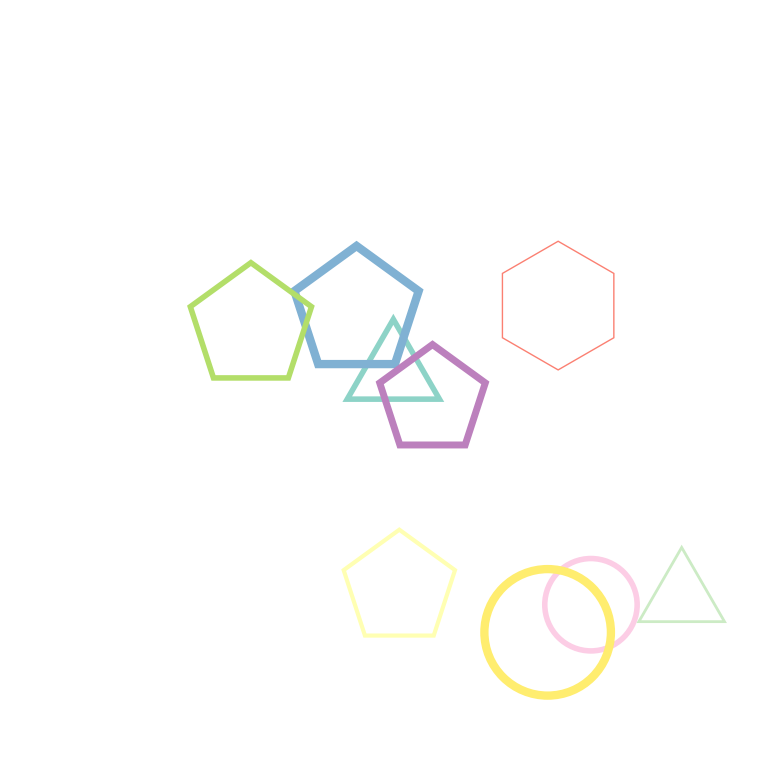[{"shape": "triangle", "thickness": 2, "radius": 0.35, "center": [0.511, 0.516]}, {"shape": "pentagon", "thickness": 1.5, "radius": 0.38, "center": [0.519, 0.236]}, {"shape": "hexagon", "thickness": 0.5, "radius": 0.42, "center": [0.725, 0.603]}, {"shape": "pentagon", "thickness": 3, "radius": 0.42, "center": [0.463, 0.596]}, {"shape": "pentagon", "thickness": 2, "radius": 0.41, "center": [0.326, 0.576]}, {"shape": "circle", "thickness": 2, "radius": 0.3, "center": [0.767, 0.215]}, {"shape": "pentagon", "thickness": 2.5, "radius": 0.36, "center": [0.562, 0.48]}, {"shape": "triangle", "thickness": 1, "radius": 0.32, "center": [0.885, 0.225]}, {"shape": "circle", "thickness": 3, "radius": 0.41, "center": [0.711, 0.179]}]